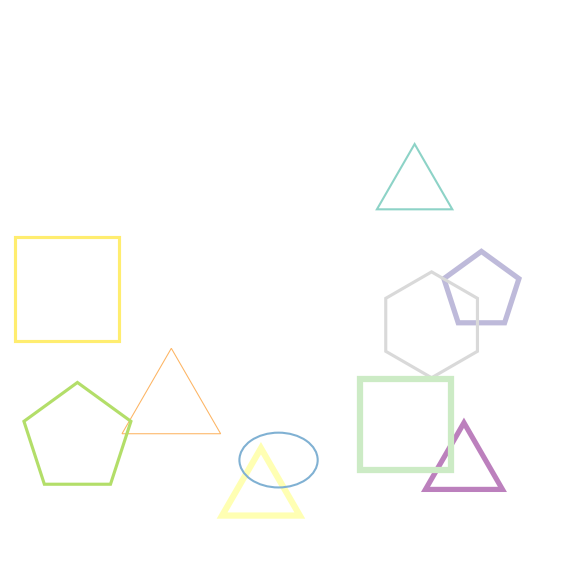[{"shape": "triangle", "thickness": 1, "radius": 0.38, "center": [0.718, 0.674]}, {"shape": "triangle", "thickness": 3, "radius": 0.39, "center": [0.452, 0.145]}, {"shape": "pentagon", "thickness": 2.5, "radius": 0.34, "center": [0.834, 0.495]}, {"shape": "oval", "thickness": 1, "radius": 0.34, "center": [0.482, 0.203]}, {"shape": "triangle", "thickness": 0.5, "radius": 0.49, "center": [0.297, 0.297]}, {"shape": "pentagon", "thickness": 1.5, "radius": 0.49, "center": [0.134, 0.239]}, {"shape": "hexagon", "thickness": 1.5, "radius": 0.46, "center": [0.747, 0.437]}, {"shape": "triangle", "thickness": 2.5, "radius": 0.38, "center": [0.803, 0.19]}, {"shape": "square", "thickness": 3, "radius": 0.39, "center": [0.702, 0.265]}, {"shape": "square", "thickness": 1.5, "radius": 0.45, "center": [0.115, 0.498]}]